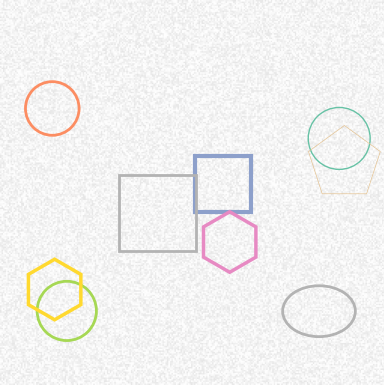[{"shape": "circle", "thickness": 1, "radius": 0.4, "center": [0.881, 0.64]}, {"shape": "circle", "thickness": 2, "radius": 0.35, "center": [0.136, 0.718]}, {"shape": "square", "thickness": 3, "radius": 0.36, "center": [0.579, 0.522]}, {"shape": "hexagon", "thickness": 2.5, "radius": 0.39, "center": [0.597, 0.371]}, {"shape": "circle", "thickness": 2, "radius": 0.38, "center": [0.173, 0.192]}, {"shape": "hexagon", "thickness": 2.5, "radius": 0.39, "center": [0.142, 0.248]}, {"shape": "pentagon", "thickness": 0.5, "radius": 0.49, "center": [0.895, 0.576]}, {"shape": "square", "thickness": 2, "radius": 0.49, "center": [0.409, 0.446]}, {"shape": "oval", "thickness": 2, "radius": 0.47, "center": [0.829, 0.192]}]